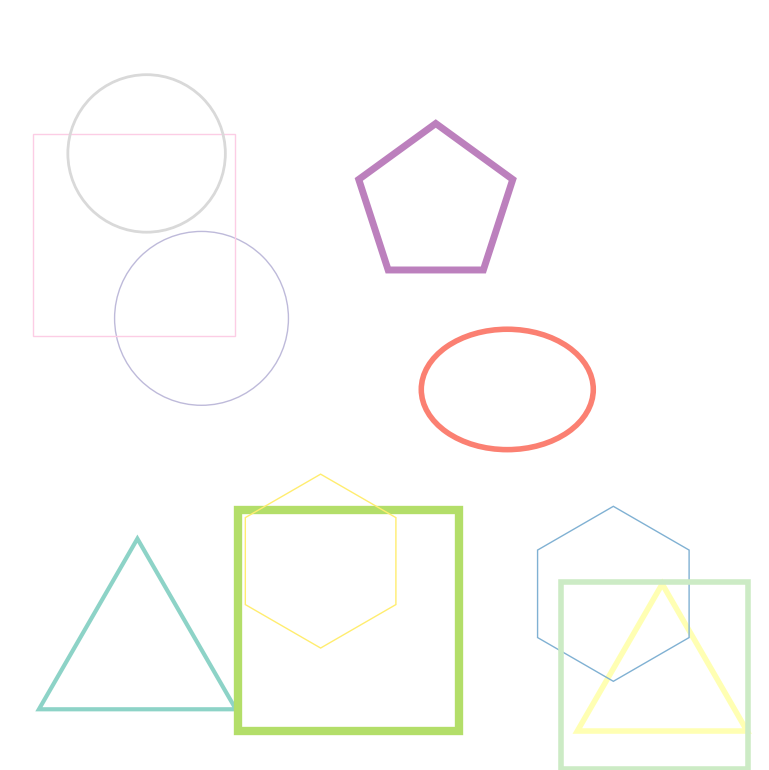[{"shape": "triangle", "thickness": 1.5, "radius": 0.74, "center": [0.178, 0.153]}, {"shape": "triangle", "thickness": 2, "radius": 0.64, "center": [0.86, 0.114]}, {"shape": "circle", "thickness": 0.5, "radius": 0.56, "center": [0.262, 0.587]}, {"shape": "oval", "thickness": 2, "radius": 0.56, "center": [0.659, 0.494]}, {"shape": "hexagon", "thickness": 0.5, "radius": 0.57, "center": [0.797, 0.229]}, {"shape": "square", "thickness": 3, "radius": 0.72, "center": [0.453, 0.194]}, {"shape": "square", "thickness": 0.5, "radius": 0.66, "center": [0.174, 0.695]}, {"shape": "circle", "thickness": 1, "radius": 0.51, "center": [0.19, 0.801]}, {"shape": "pentagon", "thickness": 2.5, "radius": 0.53, "center": [0.566, 0.734]}, {"shape": "square", "thickness": 2, "radius": 0.61, "center": [0.85, 0.123]}, {"shape": "hexagon", "thickness": 0.5, "radius": 0.56, "center": [0.416, 0.271]}]